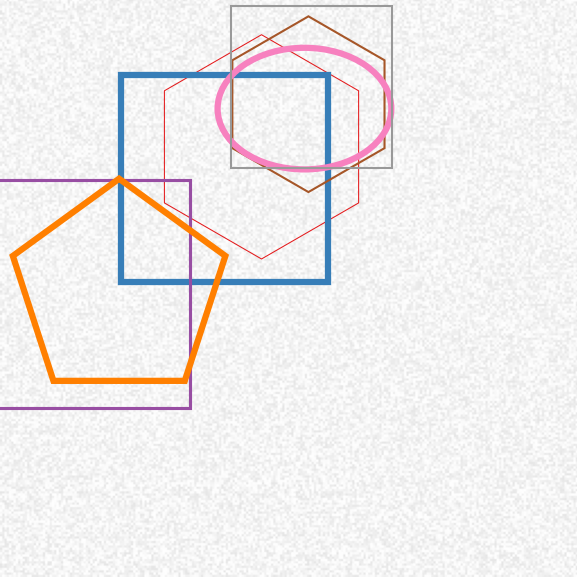[{"shape": "hexagon", "thickness": 0.5, "radius": 0.97, "center": [0.453, 0.745]}, {"shape": "square", "thickness": 3, "radius": 0.9, "center": [0.389, 0.69]}, {"shape": "square", "thickness": 1.5, "radius": 0.99, "center": [0.132, 0.49]}, {"shape": "pentagon", "thickness": 3, "radius": 0.97, "center": [0.206, 0.496]}, {"shape": "hexagon", "thickness": 1, "radius": 0.76, "center": [0.534, 0.819]}, {"shape": "oval", "thickness": 3, "radius": 0.75, "center": [0.527, 0.811]}, {"shape": "square", "thickness": 1, "radius": 0.7, "center": [0.54, 0.848]}]